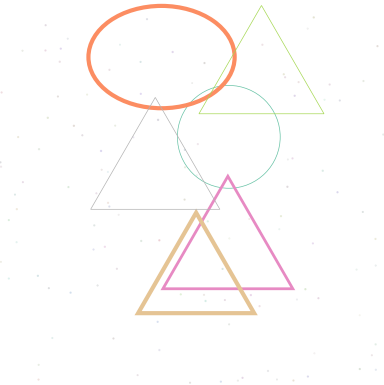[{"shape": "circle", "thickness": 0.5, "radius": 0.67, "center": [0.594, 0.645]}, {"shape": "oval", "thickness": 3, "radius": 0.95, "center": [0.42, 0.852]}, {"shape": "triangle", "thickness": 2, "radius": 0.97, "center": [0.592, 0.347]}, {"shape": "triangle", "thickness": 0.5, "radius": 0.94, "center": [0.679, 0.798]}, {"shape": "triangle", "thickness": 3, "radius": 0.87, "center": [0.509, 0.274]}, {"shape": "triangle", "thickness": 0.5, "radius": 0.97, "center": [0.403, 0.553]}]